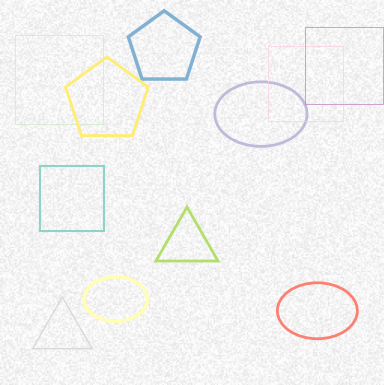[{"shape": "square", "thickness": 1.5, "radius": 0.42, "center": [0.187, 0.484]}, {"shape": "oval", "thickness": 2.5, "radius": 0.41, "center": [0.3, 0.223]}, {"shape": "oval", "thickness": 2, "radius": 0.6, "center": [0.678, 0.704]}, {"shape": "oval", "thickness": 2, "radius": 0.52, "center": [0.824, 0.193]}, {"shape": "pentagon", "thickness": 2.5, "radius": 0.49, "center": [0.427, 0.874]}, {"shape": "triangle", "thickness": 2, "radius": 0.47, "center": [0.486, 0.369]}, {"shape": "square", "thickness": 0.5, "radius": 0.49, "center": [0.794, 0.783]}, {"shape": "triangle", "thickness": 1, "radius": 0.45, "center": [0.162, 0.139]}, {"shape": "square", "thickness": 0.5, "radius": 0.5, "center": [0.894, 0.83]}, {"shape": "square", "thickness": 0.5, "radius": 0.58, "center": [0.153, 0.793]}, {"shape": "pentagon", "thickness": 2, "radius": 0.56, "center": [0.278, 0.739]}]